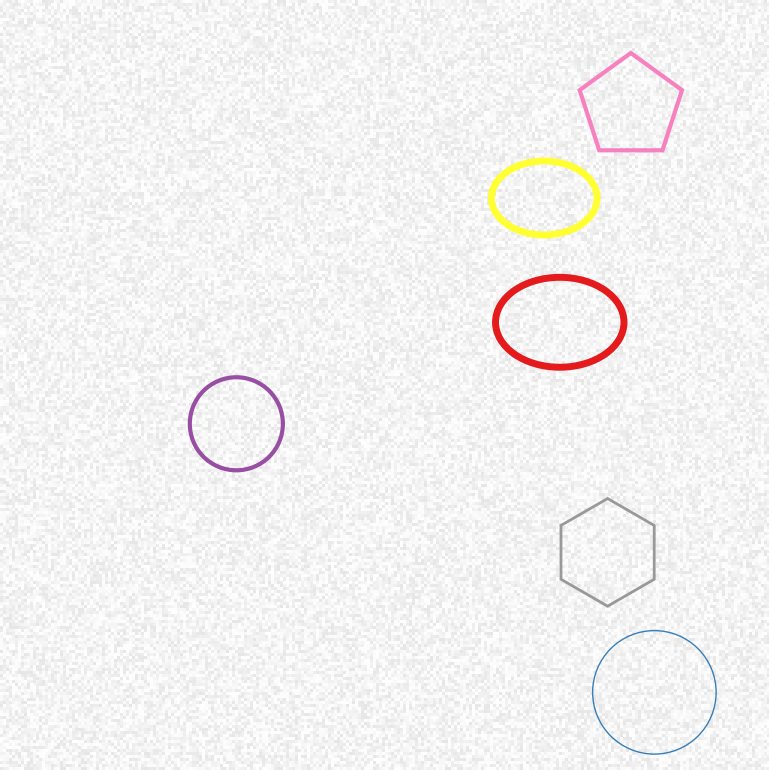[{"shape": "oval", "thickness": 2.5, "radius": 0.42, "center": [0.727, 0.581]}, {"shape": "circle", "thickness": 0.5, "radius": 0.4, "center": [0.85, 0.101]}, {"shape": "circle", "thickness": 1.5, "radius": 0.3, "center": [0.307, 0.45]}, {"shape": "oval", "thickness": 2.5, "radius": 0.34, "center": [0.707, 0.743]}, {"shape": "pentagon", "thickness": 1.5, "radius": 0.35, "center": [0.819, 0.861]}, {"shape": "hexagon", "thickness": 1, "radius": 0.35, "center": [0.789, 0.283]}]